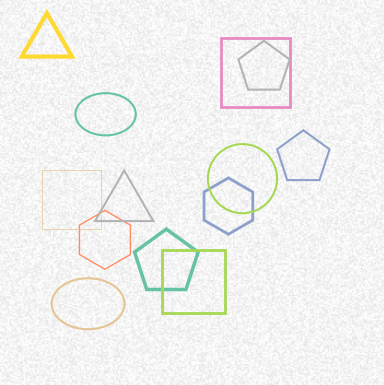[{"shape": "pentagon", "thickness": 2.5, "radius": 0.43, "center": [0.432, 0.318]}, {"shape": "oval", "thickness": 1.5, "radius": 0.39, "center": [0.274, 0.703]}, {"shape": "hexagon", "thickness": 1, "radius": 0.38, "center": [0.272, 0.377]}, {"shape": "hexagon", "thickness": 2, "radius": 0.37, "center": [0.593, 0.465]}, {"shape": "pentagon", "thickness": 1.5, "radius": 0.36, "center": [0.788, 0.59]}, {"shape": "square", "thickness": 2, "radius": 0.45, "center": [0.663, 0.813]}, {"shape": "square", "thickness": 2, "radius": 0.41, "center": [0.503, 0.269]}, {"shape": "circle", "thickness": 1.5, "radius": 0.45, "center": [0.63, 0.536]}, {"shape": "triangle", "thickness": 3, "radius": 0.38, "center": [0.122, 0.891]}, {"shape": "square", "thickness": 0.5, "radius": 0.39, "center": [0.185, 0.481]}, {"shape": "oval", "thickness": 1.5, "radius": 0.47, "center": [0.229, 0.211]}, {"shape": "triangle", "thickness": 1.5, "radius": 0.44, "center": [0.323, 0.47]}, {"shape": "pentagon", "thickness": 1.5, "radius": 0.35, "center": [0.686, 0.824]}]